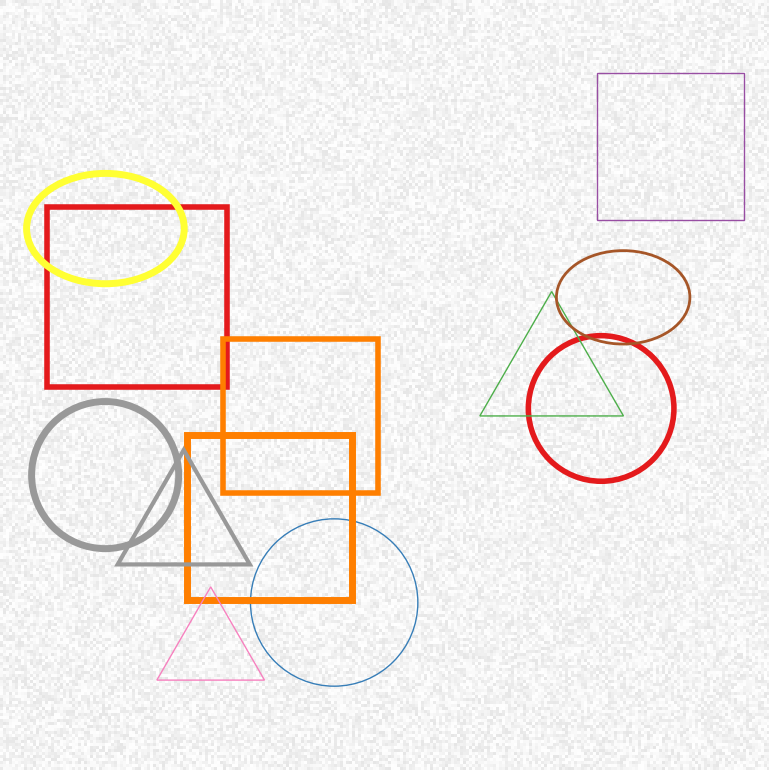[{"shape": "square", "thickness": 2, "radius": 0.58, "center": [0.178, 0.614]}, {"shape": "circle", "thickness": 2, "radius": 0.47, "center": [0.781, 0.47]}, {"shape": "circle", "thickness": 0.5, "radius": 0.54, "center": [0.434, 0.218]}, {"shape": "triangle", "thickness": 0.5, "radius": 0.54, "center": [0.716, 0.514]}, {"shape": "square", "thickness": 0.5, "radius": 0.48, "center": [0.871, 0.81]}, {"shape": "square", "thickness": 2, "radius": 0.5, "center": [0.391, 0.46]}, {"shape": "square", "thickness": 2.5, "radius": 0.53, "center": [0.35, 0.328]}, {"shape": "oval", "thickness": 2.5, "radius": 0.51, "center": [0.137, 0.703]}, {"shape": "oval", "thickness": 1, "radius": 0.43, "center": [0.809, 0.614]}, {"shape": "triangle", "thickness": 0.5, "radius": 0.4, "center": [0.274, 0.157]}, {"shape": "circle", "thickness": 2.5, "radius": 0.48, "center": [0.137, 0.383]}, {"shape": "triangle", "thickness": 1.5, "radius": 0.5, "center": [0.239, 0.317]}]